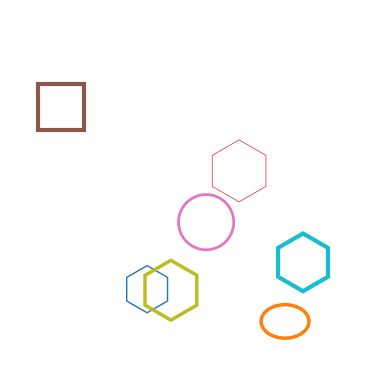[{"shape": "hexagon", "thickness": 1, "radius": 0.31, "center": [0.382, 0.249]}, {"shape": "oval", "thickness": 2.5, "radius": 0.31, "center": [0.74, 0.165]}, {"shape": "hexagon", "thickness": 0.5, "radius": 0.4, "center": [0.621, 0.556]}, {"shape": "square", "thickness": 3, "radius": 0.3, "center": [0.158, 0.723]}, {"shape": "circle", "thickness": 2, "radius": 0.36, "center": [0.535, 0.423]}, {"shape": "hexagon", "thickness": 2.5, "radius": 0.39, "center": [0.444, 0.246]}, {"shape": "hexagon", "thickness": 3, "radius": 0.37, "center": [0.787, 0.319]}]